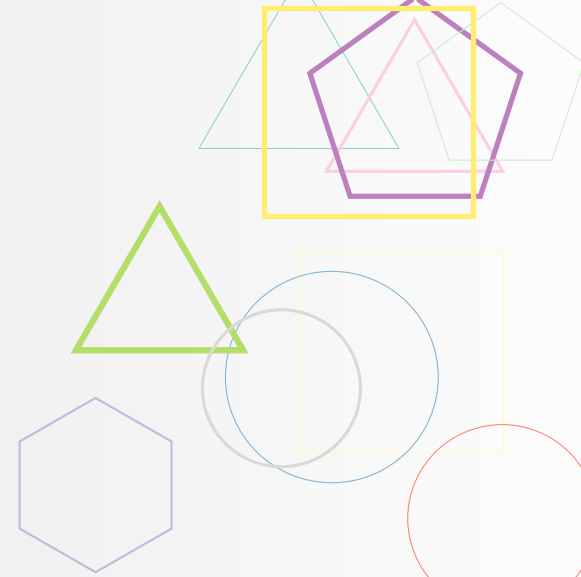[{"shape": "triangle", "thickness": 0.5, "radius": 0.99, "center": [0.514, 0.841]}, {"shape": "square", "thickness": 0.5, "radius": 0.88, "center": [0.69, 0.391]}, {"shape": "hexagon", "thickness": 1, "radius": 0.75, "center": [0.164, 0.159]}, {"shape": "circle", "thickness": 0.5, "radius": 0.81, "center": [0.864, 0.101]}, {"shape": "circle", "thickness": 0.5, "radius": 0.92, "center": [0.571, 0.346]}, {"shape": "triangle", "thickness": 3, "radius": 0.83, "center": [0.274, 0.476]}, {"shape": "triangle", "thickness": 1.5, "radius": 0.88, "center": [0.713, 0.79]}, {"shape": "circle", "thickness": 1.5, "radius": 0.68, "center": [0.484, 0.327]}, {"shape": "pentagon", "thickness": 2.5, "radius": 0.95, "center": [0.714, 0.813]}, {"shape": "pentagon", "thickness": 0.5, "radius": 0.75, "center": [0.861, 0.844]}, {"shape": "square", "thickness": 2.5, "radius": 0.9, "center": [0.634, 0.805]}]